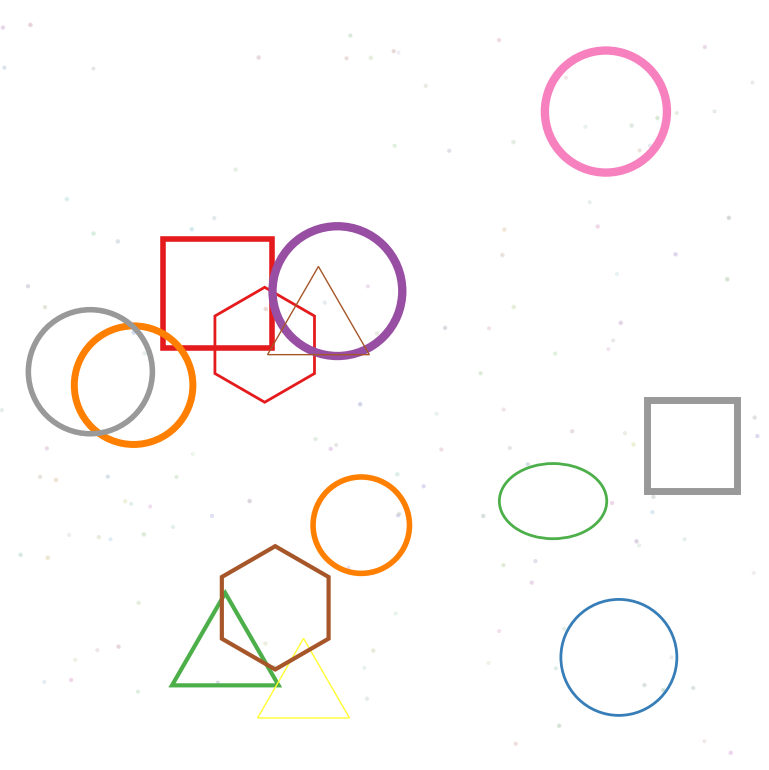[{"shape": "hexagon", "thickness": 1, "radius": 0.37, "center": [0.344, 0.552]}, {"shape": "square", "thickness": 2, "radius": 0.35, "center": [0.282, 0.619]}, {"shape": "circle", "thickness": 1, "radius": 0.38, "center": [0.804, 0.146]}, {"shape": "oval", "thickness": 1, "radius": 0.35, "center": [0.718, 0.349]}, {"shape": "triangle", "thickness": 1.5, "radius": 0.4, "center": [0.293, 0.15]}, {"shape": "circle", "thickness": 3, "radius": 0.42, "center": [0.438, 0.622]}, {"shape": "circle", "thickness": 2.5, "radius": 0.39, "center": [0.173, 0.5]}, {"shape": "circle", "thickness": 2, "radius": 0.31, "center": [0.469, 0.318]}, {"shape": "triangle", "thickness": 0.5, "radius": 0.34, "center": [0.394, 0.102]}, {"shape": "hexagon", "thickness": 1.5, "radius": 0.4, "center": [0.357, 0.211]}, {"shape": "triangle", "thickness": 0.5, "radius": 0.38, "center": [0.414, 0.578]}, {"shape": "circle", "thickness": 3, "radius": 0.4, "center": [0.787, 0.855]}, {"shape": "square", "thickness": 2.5, "radius": 0.29, "center": [0.899, 0.421]}, {"shape": "circle", "thickness": 2, "radius": 0.4, "center": [0.117, 0.517]}]